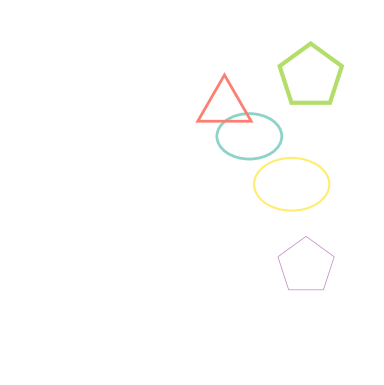[{"shape": "oval", "thickness": 2, "radius": 0.42, "center": [0.648, 0.646]}, {"shape": "triangle", "thickness": 2, "radius": 0.4, "center": [0.583, 0.725]}, {"shape": "pentagon", "thickness": 3, "radius": 0.43, "center": [0.807, 0.802]}, {"shape": "pentagon", "thickness": 0.5, "radius": 0.38, "center": [0.795, 0.309]}, {"shape": "oval", "thickness": 1.5, "radius": 0.49, "center": [0.758, 0.521]}]